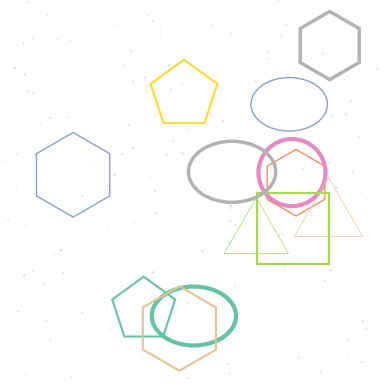[{"shape": "oval", "thickness": 3, "radius": 0.55, "center": [0.504, 0.179]}, {"shape": "pentagon", "thickness": 1.5, "radius": 0.43, "center": [0.373, 0.196]}, {"shape": "hexagon", "thickness": 1, "radius": 0.43, "center": [0.769, 0.525]}, {"shape": "hexagon", "thickness": 1, "radius": 0.55, "center": [0.19, 0.546]}, {"shape": "oval", "thickness": 1, "radius": 0.5, "center": [0.751, 0.729]}, {"shape": "circle", "thickness": 3, "radius": 0.44, "center": [0.758, 0.552]}, {"shape": "triangle", "thickness": 0.5, "radius": 0.48, "center": [0.666, 0.39]}, {"shape": "square", "thickness": 1.5, "radius": 0.47, "center": [0.761, 0.406]}, {"shape": "pentagon", "thickness": 1.5, "radius": 0.45, "center": [0.478, 0.754]}, {"shape": "triangle", "thickness": 0.5, "radius": 0.51, "center": [0.853, 0.437]}, {"shape": "hexagon", "thickness": 1.5, "radius": 0.55, "center": [0.466, 0.147]}, {"shape": "hexagon", "thickness": 2.5, "radius": 0.44, "center": [0.856, 0.882]}, {"shape": "oval", "thickness": 2.5, "radius": 0.57, "center": [0.603, 0.554]}]